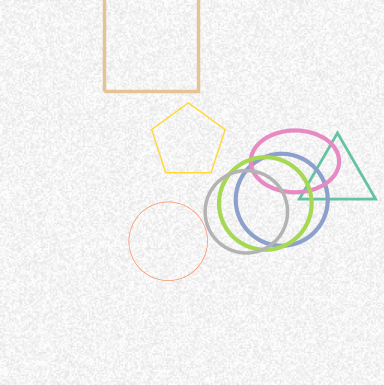[{"shape": "triangle", "thickness": 2, "radius": 0.57, "center": [0.877, 0.54]}, {"shape": "circle", "thickness": 0.5, "radius": 0.51, "center": [0.437, 0.373]}, {"shape": "circle", "thickness": 3, "radius": 0.6, "center": [0.732, 0.481]}, {"shape": "oval", "thickness": 3, "radius": 0.57, "center": [0.766, 0.581]}, {"shape": "circle", "thickness": 3, "radius": 0.6, "center": [0.689, 0.471]}, {"shape": "pentagon", "thickness": 1, "radius": 0.5, "center": [0.489, 0.633]}, {"shape": "square", "thickness": 2.5, "radius": 0.61, "center": [0.393, 0.885]}, {"shape": "circle", "thickness": 2.5, "radius": 0.54, "center": [0.64, 0.45]}]